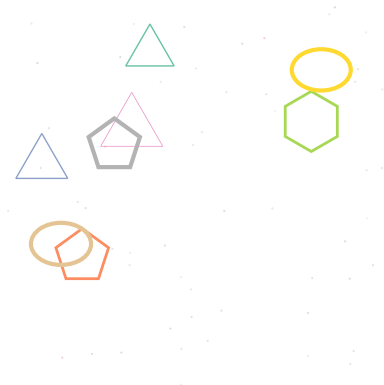[{"shape": "triangle", "thickness": 1, "radius": 0.36, "center": [0.389, 0.865]}, {"shape": "pentagon", "thickness": 2, "radius": 0.36, "center": [0.214, 0.334]}, {"shape": "triangle", "thickness": 1, "radius": 0.39, "center": [0.109, 0.576]}, {"shape": "triangle", "thickness": 0.5, "radius": 0.47, "center": [0.342, 0.667]}, {"shape": "hexagon", "thickness": 2, "radius": 0.39, "center": [0.808, 0.685]}, {"shape": "oval", "thickness": 3, "radius": 0.38, "center": [0.834, 0.819]}, {"shape": "oval", "thickness": 3, "radius": 0.39, "center": [0.158, 0.367]}, {"shape": "pentagon", "thickness": 3, "radius": 0.35, "center": [0.297, 0.623]}]